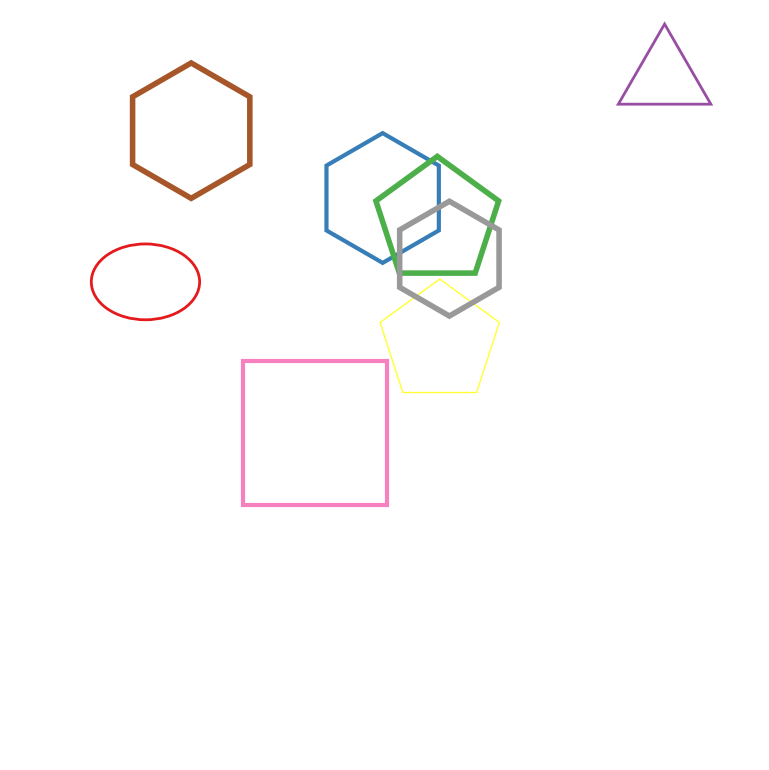[{"shape": "oval", "thickness": 1, "radius": 0.35, "center": [0.189, 0.634]}, {"shape": "hexagon", "thickness": 1.5, "radius": 0.42, "center": [0.497, 0.743]}, {"shape": "pentagon", "thickness": 2, "radius": 0.42, "center": [0.568, 0.713]}, {"shape": "triangle", "thickness": 1, "radius": 0.35, "center": [0.863, 0.899]}, {"shape": "pentagon", "thickness": 0.5, "radius": 0.41, "center": [0.571, 0.556]}, {"shape": "hexagon", "thickness": 2, "radius": 0.44, "center": [0.248, 0.83]}, {"shape": "square", "thickness": 1.5, "radius": 0.47, "center": [0.409, 0.437]}, {"shape": "hexagon", "thickness": 2, "radius": 0.37, "center": [0.584, 0.664]}]